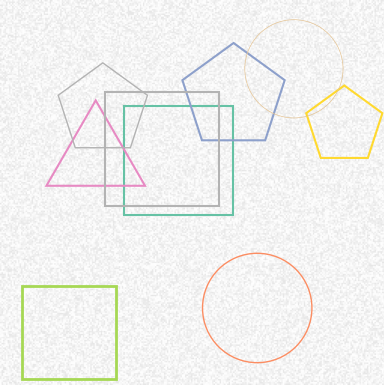[{"shape": "square", "thickness": 1.5, "radius": 0.71, "center": [0.464, 0.583]}, {"shape": "circle", "thickness": 1, "radius": 0.71, "center": [0.668, 0.2]}, {"shape": "pentagon", "thickness": 1.5, "radius": 0.7, "center": [0.607, 0.749]}, {"shape": "triangle", "thickness": 1.5, "radius": 0.74, "center": [0.249, 0.591]}, {"shape": "square", "thickness": 2, "radius": 0.61, "center": [0.179, 0.136]}, {"shape": "pentagon", "thickness": 1.5, "radius": 0.52, "center": [0.894, 0.674]}, {"shape": "circle", "thickness": 0.5, "radius": 0.64, "center": [0.763, 0.821]}, {"shape": "pentagon", "thickness": 1, "radius": 0.61, "center": [0.267, 0.715]}, {"shape": "square", "thickness": 1.5, "radius": 0.74, "center": [0.42, 0.614]}]